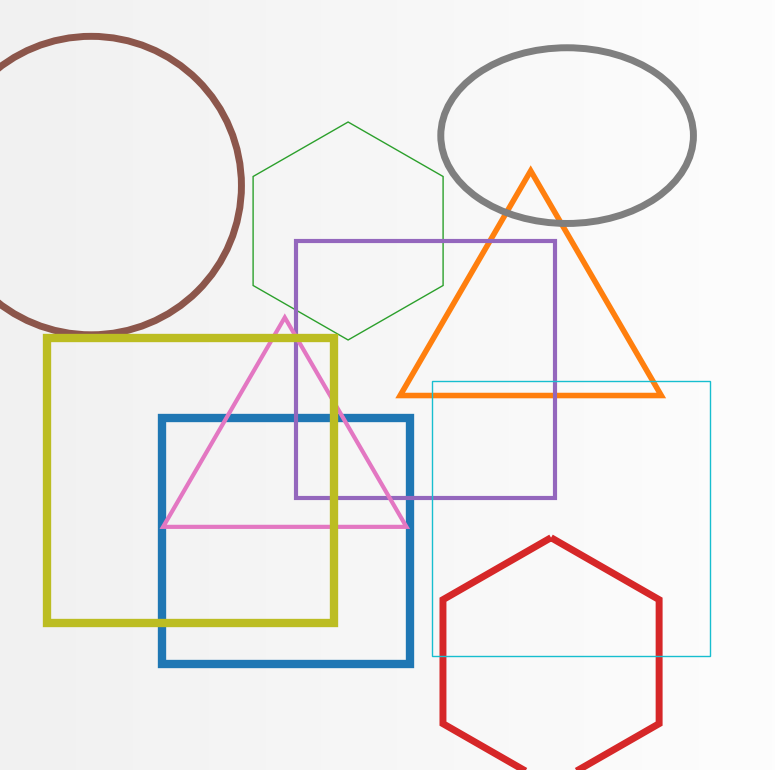[{"shape": "square", "thickness": 3, "radius": 0.8, "center": [0.369, 0.297]}, {"shape": "triangle", "thickness": 2, "radius": 0.97, "center": [0.685, 0.584]}, {"shape": "hexagon", "thickness": 0.5, "radius": 0.71, "center": [0.449, 0.7]}, {"shape": "hexagon", "thickness": 2.5, "radius": 0.81, "center": [0.711, 0.141]}, {"shape": "square", "thickness": 1.5, "radius": 0.84, "center": [0.549, 0.52]}, {"shape": "circle", "thickness": 2.5, "radius": 0.97, "center": [0.118, 0.759]}, {"shape": "triangle", "thickness": 1.5, "radius": 0.91, "center": [0.367, 0.406]}, {"shape": "oval", "thickness": 2.5, "radius": 0.81, "center": [0.732, 0.824]}, {"shape": "square", "thickness": 3, "radius": 0.93, "center": [0.245, 0.376]}, {"shape": "square", "thickness": 0.5, "radius": 0.9, "center": [0.737, 0.327]}]